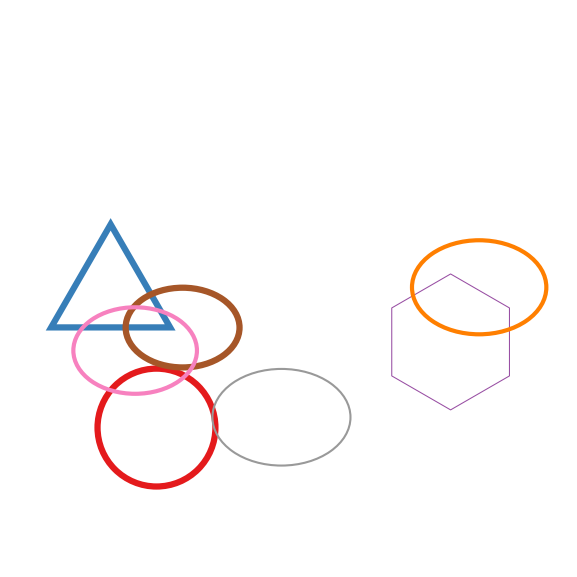[{"shape": "circle", "thickness": 3, "radius": 0.51, "center": [0.271, 0.259]}, {"shape": "triangle", "thickness": 3, "radius": 0.59, "center": [0.192, 0.492]}, {"shape": "hexagon", "thickness": 0.5, "radius": 0.59, "center": [0.78, 0.407]}, {"shape": "oval", "thickness": 2, "radius": 0.58, "center": [0.83, 0.502]}, {"shape": "oval", "thickness": 3, "radius": 0.49, "center": [0.316, 0.432]}, {"shape": "oval", "thickness": 2, "radius": 0.54, "center": [0.234, 0.392]}, {"shape": "oval", "thickness": 1, "radius": 0.6, "center": [0.487, 0.277]}]